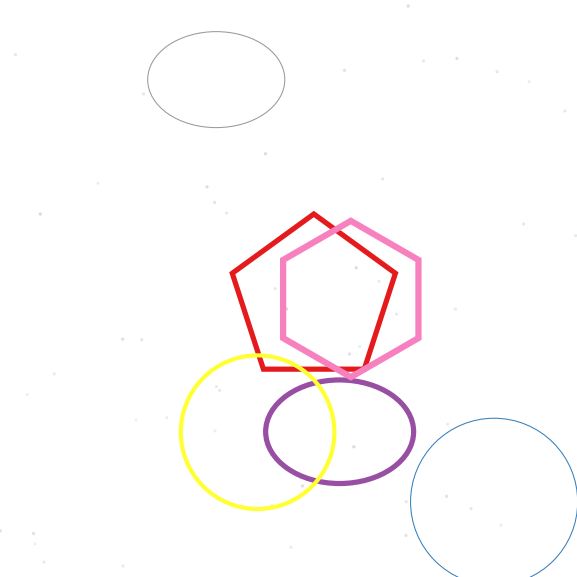[{"shape": "pentagon", "thickness": 2.5, "radius": 0.74, "center": [0.543, 0.48]}, {"shape": "circle", "thickness": 0.5, "radius": 0.72, "center": [0.856, 0.13]}, {"shape": "oval", "thickness": 2.5, "radius": 0.64, "center": [0.588, 0.252]}, {"shape": "circle", "thickness": 2, "radius": 0.66, "center": [0.446, 0.251]}, {"shape": "hexagon", "thickness": 3, "radius": 0.68, "center": [0.607, 0.481]}, {"shape": "oval", "thickness": 0.5, "radius": 0.59, "center": [0.374, 0.861]}]